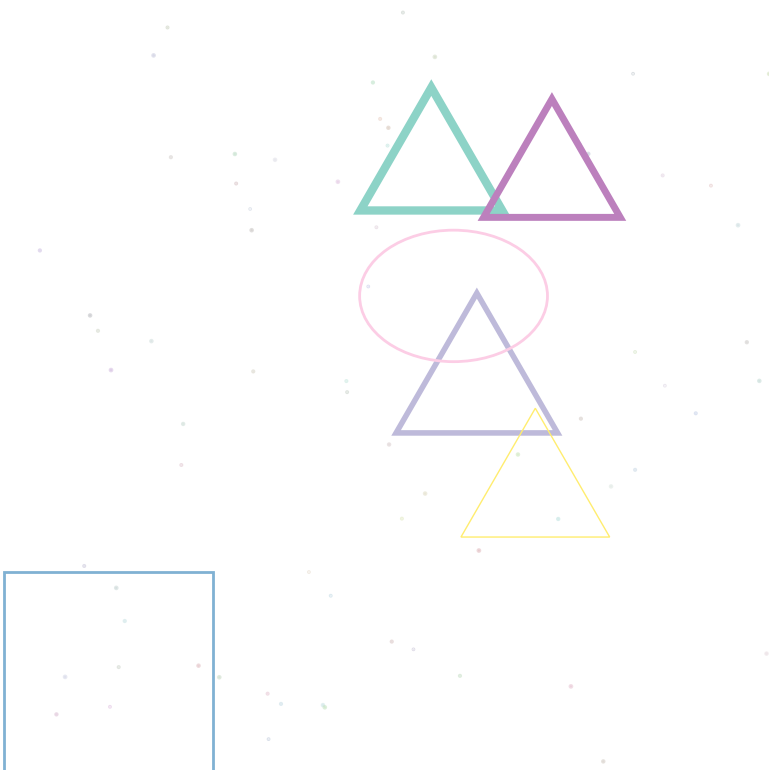[{"shape": "triangle", "thickness": 3, "radius": 0.53, "center": [0.56, 0.78]}, {"shape": "triangle", "thickness": 2, "radius": 0.61, "center": [0.619, 0.498]}, {"shape": "square", "thickness": 1, "radius": 0.68, "center": [0.141, 0.122]}, {"shape": "oval", "thickness": 1, "radius": 0.61, "center": [0.589, 0.616]}, {"shape": "triangle", "thickness": 2.5, "radius": 0.51, "center": [0.717, 0.769]}, {"shape": "triangle", "thickness": 0.5, "radius": 0.56, "center": [0.695, 0.358]}]